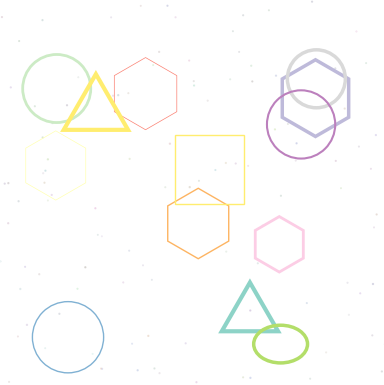[{"shape": "triangle", "thickness": 3, "radius": 0.42, "center": [0.649, 0.182]}, {"shape": "hexagon", "thickness": 0.5, "radius": 0.45, "center": [0.145, 0.57]}, {"shape": "hexagon", "thickness": 2.5, "radius": 0.5, "center": [0.819, 0.745]}, {"shape": "hexagon", "thickness": 0.5, "radius": 0.47, "center": [0.378, 0.757]}, {"shape": "circle", "thickness": 1, "radius": 0.46, "center": [0.177, 0.124]}, {"shape": "hexagon", "thickness": 1, "radius": 0.46, "center": [0.515, 0.419]}, {"shape": "oval", "thickness": 2.5, "radius": 0.35, "center": [0.729, 0.106]}, {"shape": "hexagon", "thickness": 2, "radius": 0.36, "center": [0.725, 0.365]}, {"shape": "circle", "thickness": 2.5, "radius": 0.38, "center": [0.822, 0.795]}, {"shape": "circle", "thickness": 1.5, "radius": 0.44, "center": [0.782, 0.677]}, {"shape": "circle", "thickness": 2, "radius": 0.44, "center": [0.147, 0.77]}, {"shape": "triangle", "thickness": 3, "radius": 0.48, "center": [0.249, 0.711]}, {"shape": "square", "thickness": 1, "radius": 0.45, "center": [0.544, 0.56]}]